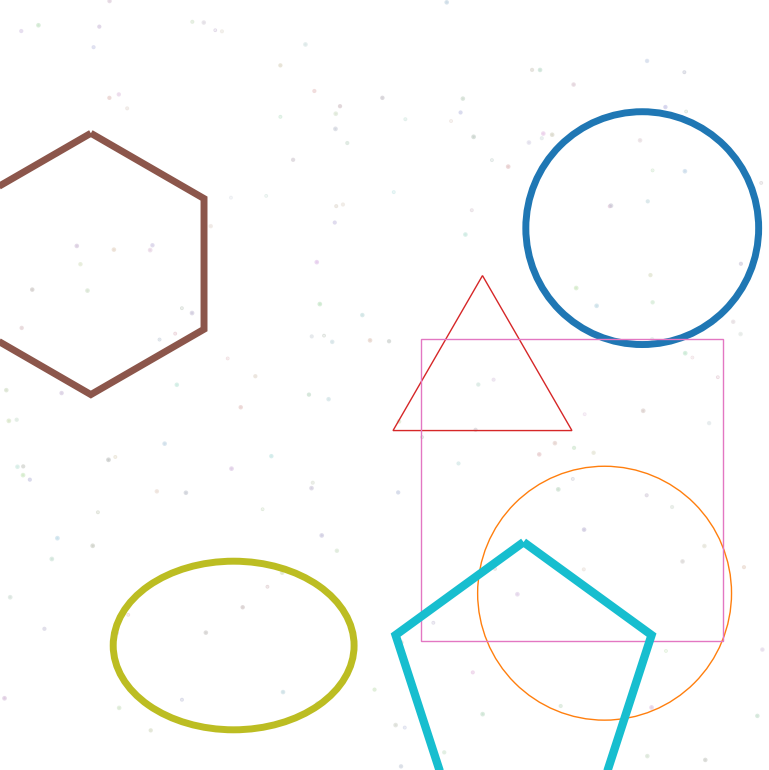[{"shape": "circle", "thickness": 2.5, "radius": 0.76, "center": [0.834, 0.704]}, {"shape": "circle", "thickness": 0.5, "radius": 0.82, "center": [0.785, 0.23]}, {"shape": "triangle", "thickness": 0.5, "radius": 0.67, "center": [0.627, 0.508]}, {"shape": "hexagon", "thickness": 2.5, "radius": 0.85, "center": [0.118, 0.657]}, {"shape": "square", "thickness": 0.5, "radius": 0.98, "center": [0.743, 0.364]}, {"shape": "oval", "thickness": 2.5, "radius": 0.78, "center": [0.303, 0.162]}, {"shape": "pentagon", "thickness": 3, "radius": 0.87, "center": [0.68, 0.121]}]